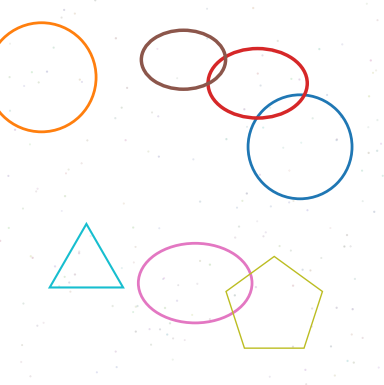[{"shape": "circle", "thickness": 2, "radius": 0.68, "center": [0.779, 0.619]}, {"shape": "circle", "thickness": 2, "radius": 0.71, "center": [0.108, 0.799]}, {"shape": "oval", "thickness": 2.5, "radius": 0.64, "center": [0.669, 0.784]}, {"shape": "oval", "thickness": 2.5, "radius": 0.55, "center": [0.477, 0.845]}, {"shape": "oval", "thickness": 2, "radius": 0.74, "center": [0.507, 0.265]}, {"shape": "pentagon", "thickness": 1, "radius": 0.66, "center": [0.712, 0.202]}, {"shape": "triangle", "thickness": 1.5, "radius": 0.55, "center": [0.224, 0.308]}]